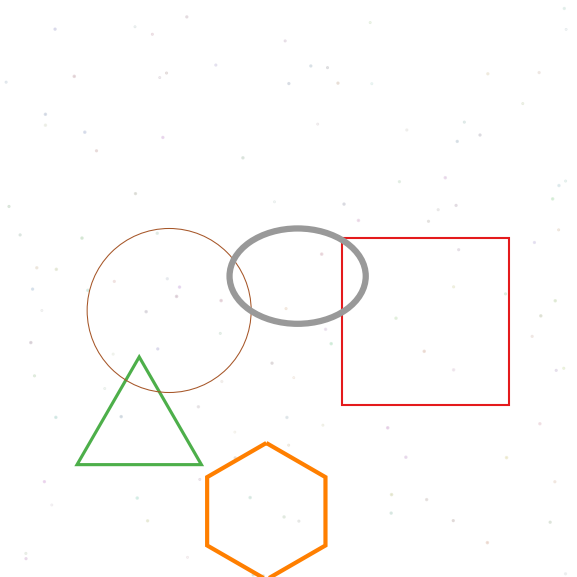[{"shape": "square", "thickness": 1, "radius": 0.72, "center": [0.736, 0.442]}, {"shape": "triangle", "thickness": 1.5, "radius": 0.62, "center": [0.241, 0.257]}, {"shape": "hexagon", "thickness": 2, "radius": 0.59, "center": [0.461, 0.114]}, {"shape": "circle", "thickness": 0.5, "radius": 0.71, "center": [0.293, 0.461]}, {"shape": "oval", "thickness": 3, "radius": 0.59, "center": [0.515, 0.521]}]